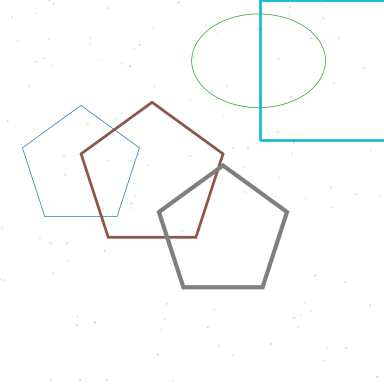[{"shape": "pentagon", "thickness": 0.5, "radius": 0.8, "center": [0.21, 0.567]}, {"shape": "oval", "thickness": 0.5, "radius": 0.87, "center": [0.672, 0.842]}, {"shape": "pentagon", "thickness": 2, "radius": 0.97, "center": [0.395, 0.54]}, {"shape": "pentagon", "thickness": 3, "radius": 0.87, "center": [0.579, 0.395]}, {"shape": "square", "thickness": 2, "radius": 0.91, "center": [0.857, 0.818]}]